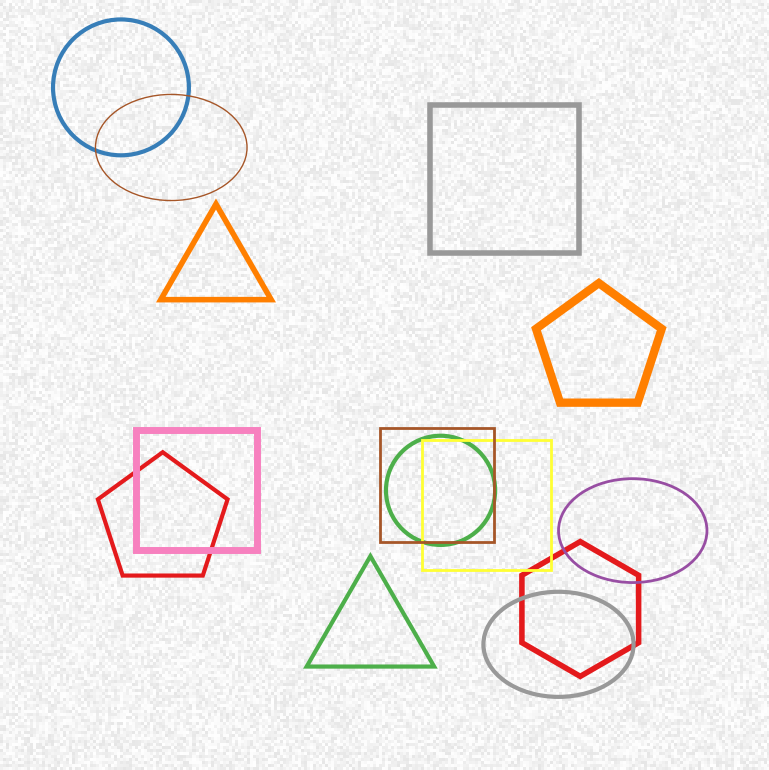[{"shape": "pentagon", "thickness": 1.5, "radius": 0.44, "center": [0.211, 0.324]}, {"shape": "hexagon", "thickness": 2, "radius": 0.44, "center": [0.754, 0.209]}, {"shape": "circle", "thickness": 1.5, "radius": 0.44, "center": [0.157, 0.887]}, {"shape": "circle", "thickness": 1.5, "radius": 0.35, "center": [0.572, 0.363]}, {"shape": "triangle", "thickness": 1.5, "radius": 0.48, "center": [0.481, 0.182]}, {"shape": "oval", "thickness": 1, "radius": 0.48, "center": [0.822, 0.311]}, {"shape": "triangle", "thickness": 2, "radius": 0.41, "center": [0.28, 0.652]}, {"shape": "pentagon", "thickness": 3, "radius": 0.43, "center": [0.778, 0.546]}, {"shape": "square", "thickness": 1, "radius": 0.42, "center": [0.632, 0.344]}, {"shape": "square", "thickness": 1, "radius": 0.37, "center": [0.567, 0.37]}, {"shape": "oval", "thickness": 0.5, "radius": 0.49, "center": [0.222, 0.808]}, {"shape": "square", "thickness": 2.5, "radius": 0.39, "center": [0.255, 0.364]}, {"shape": "square", "thickness": 2, "radius": 0.48, "center": [0.655, 0.768]}, {"shape": "oval", "thickness": 1.5, "radius": 0.49, "center": [0.725, 0.163]}]